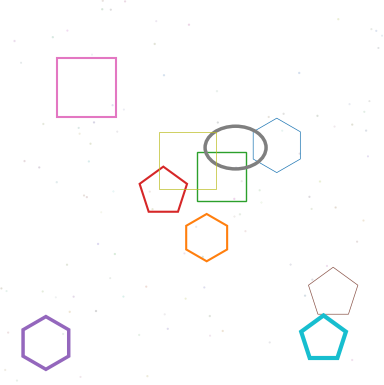[{"shape": "hexagon", "thickness": 0.5, "radius": 0.35, "center": [0.719, 0.622]}, {"shape": "hexagon", "thickness": 1.5, "radius": 0.31, "center": [0.537, 0.383]}, {"shape": "square", "thickness": 1, "radius": 0.31, "center": [0.575, 0.542]}, {"shape": "pentagon", "thickness": 1.5, "radius": 0.32, "center": [0.424, 0.502]}, {"shape": "hexagon", "thickness": 2.5, "radius": 0.34, "center": [0.119, 0.109]}, {"shape": "pentagon", "thickness": 0.5, "radius": 0.34, "center": [0.865, 0.238]}, {"shape": "square", "thickness": 1.5, "radius": 0.39, "center": [0.224, 0.773]}, {"shape": "oval", "thickness": 2.5, "radius": 0.4, "center": [0.612, 0.617]}, {"shape": "square", "thickness": 0.5, "radius": 0.37, "center": [0.486, 0.583]}, {"shape": "pentagon", "thickness": 3, "radius": 0.31, "center": [0.84, 0.12]}]